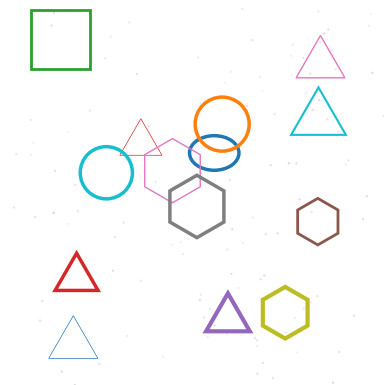[{"shape": "triangle", "thickness": 0.5, "radius": 0.37, "center": [0.19, 0.106]}, {"shape": "oval", "thickness": 2.5, "radius": 0.32, "center": [0.556, 0.603]}, {"shape": "circle", "thickness": 2.5, "radius": 0.35, "center": [0.577, 0.678]}, {"shape": "square", "thickness": 2, "radius": 0.38, "center": [0.156, 0.896]}, {"shape": "triangle", "thickness": 2.5, "radius": 0.32, "center": [0.199, 0.278]}, {"shape": "triangle", "thickness": 0.5, "radius": 0.32, "center": [0.366, 0.628]}, {"shape": "triangle", "thickness": 3, "radius": 0.33, "center": [0.592, 0.172]}, {"shape": "hexagon", "thickness": 2, "radius": 0.3, "center": [0.825, 0.424]}, {"shape": "triangle", "thickness": 1, "radius": 0.37, "center": [0.832, 0.834]}, {"shape": "hexagon", "thickness": 1, "radius": 0.42, "center": [0.448, 0.557]}, {"shape": "hexagon", "thickness": 2.5, "radius": 0.4, "center": [0.511, 0.464]}, {"shape": "hexagon", "thickness": 3, "radius": 0.34, "center": [0.741, 0.188]}, {"shape": "triangle", "thickness": 1.5, "radius": 0.41, "center": [0.827, 0.691]}, {"shape": "circle", "thickness": 2.5, "radius": 0.34, "center": [0.276, 0.551]}]